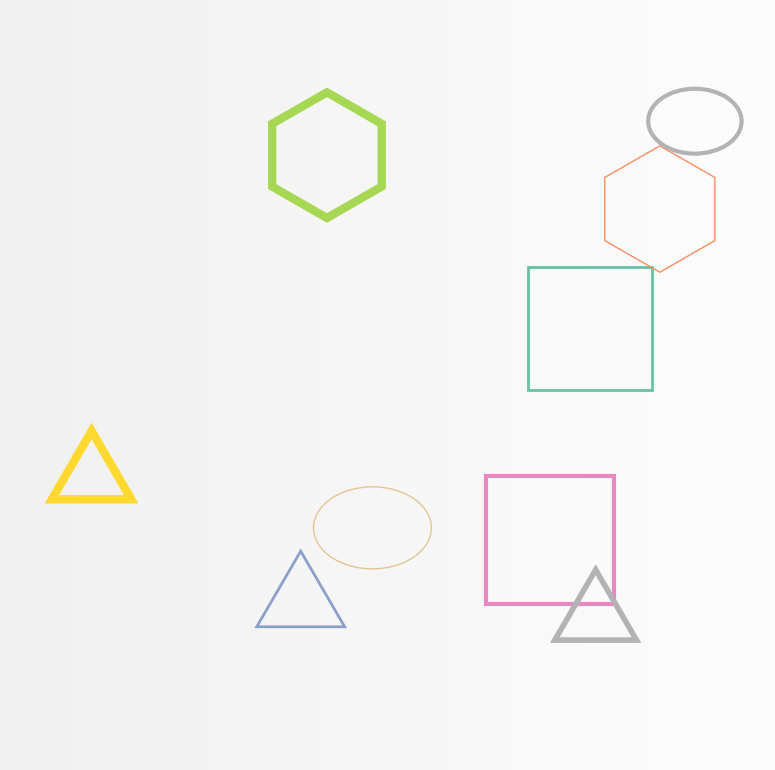[{"shape": "square", "thickness": 1, "radius": 0.4, "center": [0.761, 0.573]}, {"shape": "hexagon", "thickness": 0.5, "radius": 0.41, "center": [0.851, 0.729]}, {"shape": "triangle", "thickness": 1, "radius": 0.33, "center": [0.388, 0.219]}, {"shape": "square", "thickness": 1.5, "radius": 0.41, "center": [0.71, 0.299]}, {"shape": "hexagon", "thickness": 3, "radius": 0.41, "center": [0.422, 0.798]}, {"shape": "triangle", "thickness": 3, "radius": 0.3, "center": [0.118, 0.381]}, {"shape": "oval", "thickness": 0.5, "radius": 0.38, "center": [0.481, 0.314]}, {"shape": "oval", "thickness": 1.5, "radius": 0.3, "center": [0.897, 0.843]}, {"shape": "triangle", "thickness": 2, "radius": 0.3, "center": [0.769, 0.199]}]